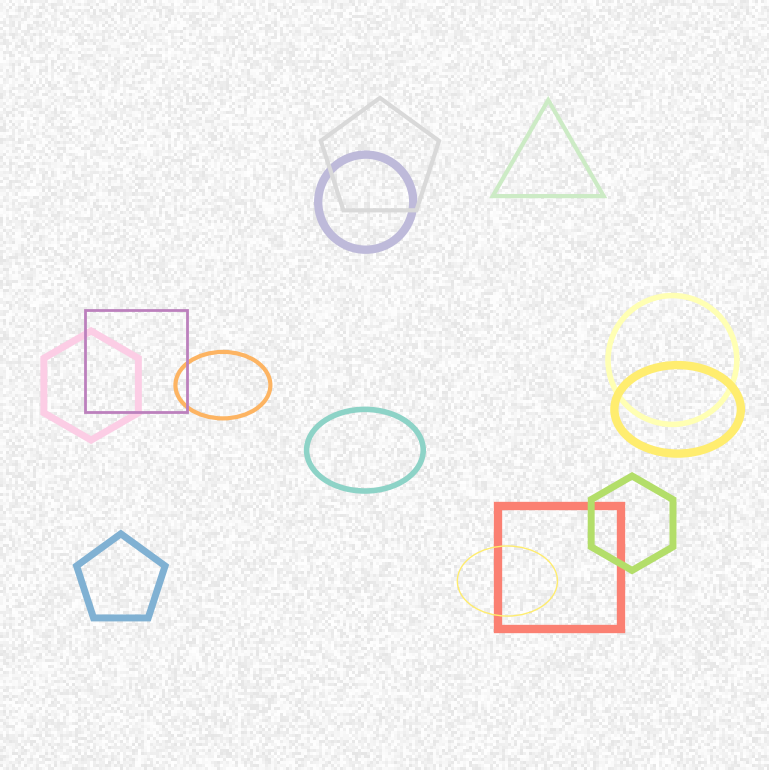[{"shape": "oval", "thickness": 2, "radius": 0.38, "center": [0.474, 0.415]}, {"shape": "circle", "thickness": 2, "radius": 0.42, "center": [0.873, 0.533]}, {"shape": "circle", "thickness": 3, "radius": 0.31, "center": [0.475, 0.737]}, {"shape": "square", "thickness": 3, "radius": 0.4, "center": [0.726, 0.263]}, {"shape": "pentagon", "thickness": 2.5, "radius": 0.3, "center": [0.157, 0.246]}, {"shape": "oval", "thickness": 1.5, "radius": 0.31, "center": [0.289, 0.5]}, {"shape": "hexagon", "thickness": 2.5, "radius": 0.31, "center": [0.821, 0.321]}, {"shape": "hexagon", "thickness": 2.5, "radius": 0.35, "center": [0.118, 0.499]}, {"shape": "pentagon", "thickness": 1.5, "radius": 0.4, "center": [0.493, 0.792]}, {"shape": "square", "thickness": 1, "radius": 0.33, "center": [0.177, 0.531]}, {"shape": "triangle", "thickness": 1.5, "radius": 0.42, "center": [0.712, 0.787]}, {"shape": "oval", "thickness": 3, "radius": 0.41, "center": [0.88, 0.468]}, {"shape": "oval", "thickness": 0.5, "radius": 0.33, "center": [0.659, 0.245]}]